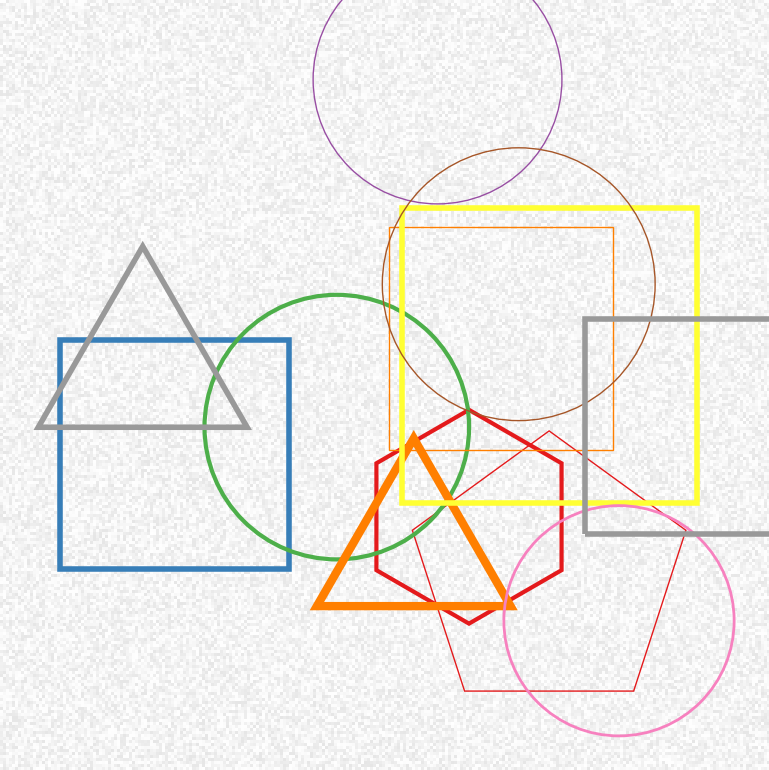[{"shape": "pentagon", "thickness": 0.5, "radius": 0.93, "center": [0.713, 0.254]}, {"shape": "hexagon", "thickness": 1.5, "radius": 0.69, "center": [0.609, 0.329]}, {"shape": "square", "thickness": 2, "radius": 0.74, "center": [0.227, 0.41]}, {"shape": "circle", "thickness": 1.5, "radius": 0.86, "center": [0.437, 0.445]}, {"shape": "circle", "thickness": 0.5, "radius": 0.81, "center": [0.568, 0.897]}, {"shape": "square", "thickness": 0.5, "radius": 0.72, "center": [0.651, 0.56]}, {"shape": "triangle", "thickness": 3, "radius": 0.73, "center": [0.537, 0.285]}, {"shape": "square", "thickness": 2, "radius": 0.96, "center": [0.714, 0.538]}, {"shape": "circle", "thickness": 0.5, "radius": 0.89, "center": [0.674, 0.631]}, {"shape": "circle", "thickness": 1, "radius": 0.75, "center": [0.804, 0.194]}, {"shape": "square", "thickness": 2, "radius": 0.7, "center": [0.899, 0.446]}, {"shape": "triangle", "thickness": 2, "radius": 0.78, "center": [0.185, 0.523]}]